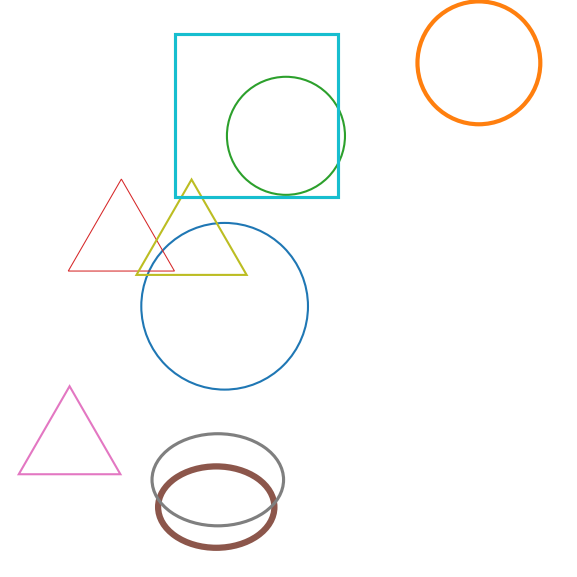[{"shape": "circle", "thickness": 1, "radius": 0.72, "center": [0.389, 0.469]}, {"shape": "circle", "thickness": 2, "radius": 0.53, "center": [0.829, 0.89]}, {"shape": "circle", "thickness": 1, "radius": 0.51, "center": [0.495, 0.764]}, {"shape": "triangle", "thickness": 0.5, "radius": 0.53, "center": [0.21, 0.583]}, {"shape": "oval", "thickness": 3, "radius": 0.5, "center": [0.374, 0.121]}, {"shape": "triangle", "thickness": 1, "radius": 0.51, "center": [0.12, 0.229]}, {"shape": "oval", "thickness": 1.5, "radius": 0.57, "center": [0.377, 0.168]}, {"shape": "triangle", "thickness": 1, "radius": 0.55, "center": [0.332, 0.578]}, {"shape": "square", "thickness": 1.5, "radius": 0.7, "center": [0.444, 0.8]}]